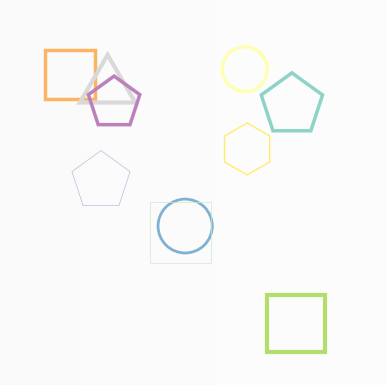[{"shape": "pentagon", "thickness": 2.5, "radius": 0.42, "center": [0.753, 0.728]}, {"shape": "circle", "thickness": 2.5, "radius": 0.29, "center": [0.632, 0.82]}, {"shape": "pentagon", "thickness": 0.5, "radius": 0.39, "center": [0.261, 0.53]}, {"shape": "circle", "thickness": 2, "radius": 0.35, "center": [0.478, 0.413]}, {"shape": "square", "thickness": 2.5, "radius": 0.32, "center": [0.18, 0.806]}, {"shape": "square", "thickness": 3, "radius": 0.37, "center": [0.764, 0.159]}, {"shape": "triangle", "thickness": 3, "radius": 0.41, "center": [0.278, 0.775]}, {"shape": "pentagon", "thickness": 2.5, "radius": 0.35, "center": [0.294, 0.733]}, {"shape": "square", "thickness": 0.5, "radius": 0.39, "center": [0.467, 0.395]}, {"shape": "hexagon", "thickness": 1, "radius": 0.34, "center": [0.638, 0.613]}]